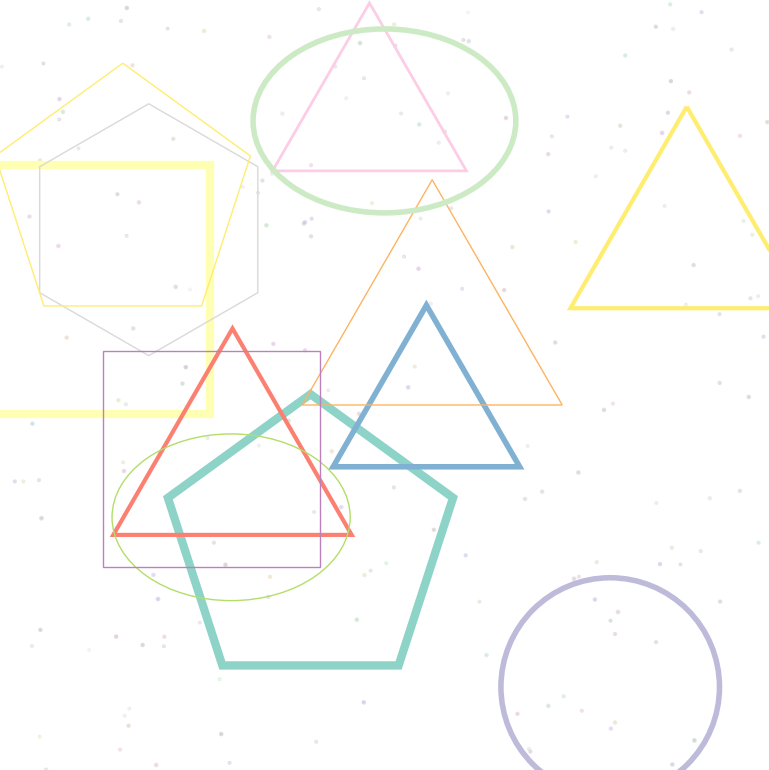[{"shape": "pentagon", "thickness": 3, "radius": 0.97, "center": [0.403, 0.293]}, {"shape": "square", "thickness": 3, "radius": 0.81, "center": [0.111, 0.624]}, {"shape": "circle", "thickness": 2, "radius": 0.71, "center": [0.792, 0.108]}, {"shape": "triangle", "thickness": 1.5, "radius": 0.89, "center": [0.302, 0.395]}, {"shape": "triangle", "thickness": 2, "radius": 0.7, "center": [0.554, 0.464]}, {"shape": "triangle", "thickness": 0.5, "radius": 0.97, "center": [0.561, 0.572]}, {"shape": "oval", "thickness": 0.5, "radius": 0.77, "center": [0.3, 0.328]}, {"shape": "triangle", "thickness": 1, "radius": 0.73, "center": [0.48, 0.851]}, {"shape": "hexagon", "thickness": 0.5, "radius": 0.82, "center": [0.193, 0.702]}, {"shape": "square", "thickness": 0.5, "radius": 0.7, "center": [0.275, 0.404]}, {"shape": "oval", "thickness": 2, "radius": 0.85, "center": [0.499, 0.843]}, {"shape": "triangle", "thickness": 1.5, "radius": 0.87, "center": [0.892, 0.687]}, {"shape": "pentagon", "thickness": 0.5, "radius": 0.87, "center": [0.159, 0.744]}]